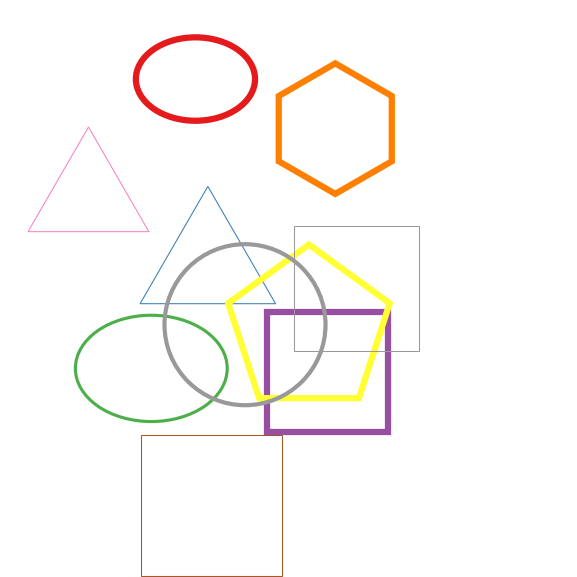[{"shape": "oval", "thickness": 3, "radius": 0.52, "center": [0.338, 0.862]}, {"shape": "triangle", "thickness": 0.5, "radius": 0.68, "center": [0.36, 0.541]}, {"shape": "oval", "thickness": 1.5, "radius": 0.66, "center": [0.262, 0.361]}, {"shape": "square", "thickness": 3, "radius": 0.52, "center": [0.567, 0.355]}, {"shape": "hexagon", "thickness": 3, "radius": 0.57, "center": [0.581, 0.776]}, {"shape": "pentagon", "thickness": 3, "radius": 0.74, "center": [0.535, 0.429]}, {"shape": "square", "thickness": 0.5, "radius": 0.61, "center": [0.367, 0.123]}, {"shape": "triangle", "thickness": 0.5, "radius": 0.6, "center": [0.153, 0.658]}, {"shape": "circle", "thickness": 2, "radius": 0.7, "center": [0.424, 0.437]}, {"shape": "square", "thickness": 0.5, "radius": 0.54, "center": [0.617, 0.5]}]